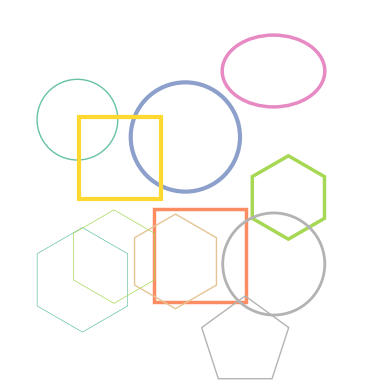[{"shape": "circle", "thickness": 1, "radius": 0.52, "center": [0.201, 0.689]}, {"shape": "hexagon", "thickness": 0.5, "radius": 0.68, "center": [0.214, 0.273]}, {"shape": "square", "thickness": 2.5, "radius": 0.6, "center": [0.519, 0.336]}, {"shape": "circle", "thickness": 3, "radius": 0.71, "center": [0.481, 0.644]}, {"shape": "oval", "thickness": 2.5, "radius": 0.67, "center": [0.71, 0.816]}, {"shape": "hexagon", "thickness": 0.5, "radius": 0.61, "center": [0.296, 0.333]}, {"shape": "hexagon", "thickness": 2.5, "radius": 0.54, "center": [0.749, 0.487]}, {"shape": "square", "thickness": 3, "radius": 0.54, "center": [0.312, 0.59]}, {"shape": "hexagon", "thickness": 1, "radius": 0.61, "center": [0.456, 0.321]}, {"shape": "pentagon", "thickness": 1, "radius": 0.59, "center": [0.637, 0.112]}, {"shape": "circle", "thickness": 2, "radius": 0.66, "center": [0.711, 0.314]}]